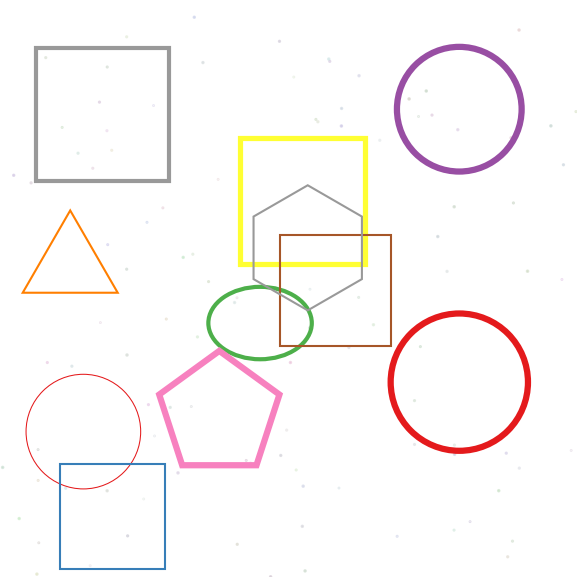[{"shape": "circle", "thickness": 0.5, "radius": 0.5, "center": [0.144, 0.252]}, {"shape": "circle", "thickness": 3, "radius": 0.59, "center": [0.795, 0.337]}, {"shape": "square", "thickness": 1, "radius": 0.45, "center": [0.195, 0.105]}, {"shape": "oval", "thickness": 2, "radius": 0.45, "center": [0.45, 0.44]}, {"shape": "circle", "thickness": 3, "radius": 0.54, "center": [0.795, 0.81]}, {"shape": "triangle", "thickness": 1, "radius": 0.47, "center": [0.122, 0.54]}, {"shape": "square", "thickness": 2.5, "radius": 0.54, "center": [0.524, 0.651]}, {"shape": "square", "thickness": 1, "radius": 0.48, "center": [0.58, 0.496]}, {"shape": "pentagon", "thickness": 3, "radius": 0.55, "center": [0.38, 0.282]}, {"shape": "hexagon", "thickness": 1, "radius": 0.54, "center": [0.533, 0.57]}, {"shape": "square", "thickness": 2, "radius": 0.58, "center": [0.178, 0.801]}]